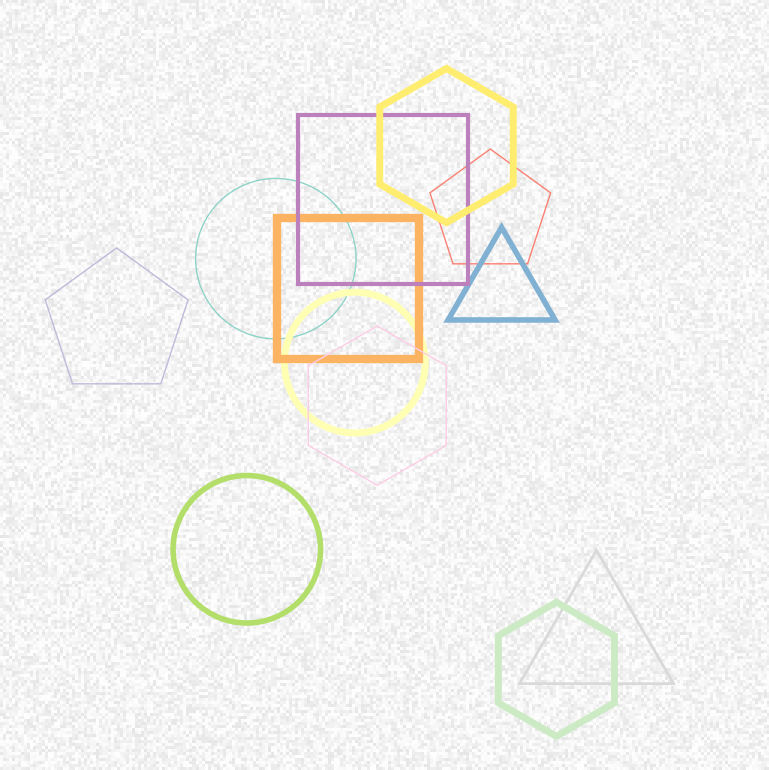[{"shape": "circle", "thickness": 0.5, "radius": 0.52, "center": [0.358, 0.664]}, {"shape": "circle", "thickness": 2.5, "radius": 0.46, "center": [0.461, 0.529]}, {"shape": "pentagon", "thickness": 0.5, "radius": 0.49, "center": [0.151, 0.58]}, {"shape": "pentagon", "thickness": 0.5, "radius": 0.41, "center": [0.637, 0.724]}, {"shape": "triangle", "thickness": 2, "radius": 0.4, "center": [0.651, 0.625]}, {"shape": "square", "thickness": 3, "radius": 0.46, "center": [0.452, 0.626]}, {"shape": "circle", "thickness": 2, "radius": 0.48, "center": [0.321, 0.287]}, {"shape": "hexagon", "thickness": 0.5, "radius": 0.52, "center": [0.49, 0.473]}, {"shape": "triangle", "thickness": 1, "radius": 0.58, "center": [0.775, 0.17]}, {"shape": "square", "thickness": 1.5, "radius": 0.55, "center": [0.498, 0.741]}, {"shape": "hexagon", "thickness": 2.5, "radius": 0.44, "center": [0.723, 0.131]}, {"shape": "hexagon", "thickness": 2.5, "radius": 0.5, "center": [0.58, 0.811]}]